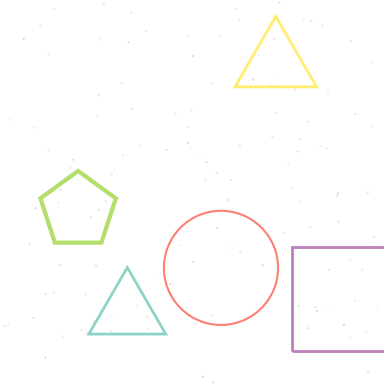[{"shape": "triangle", "thickness": 2, "radius": 0.58, "center": [0.331, 0.19]}, {"shape": "circle", "thickness": 1.5, "radius": 0.74, "center": [0.574, 0.304]}, {"shape": "pentagon", "thickness": 3, "radius": 0.51, "center": [0.203, 0.453]}, {"shape": "square", "thickness": 2, "radius": 0.68, "center": [0.895, 0.223]}, {"shape": "triangle", "thickness": 2, "radius": 0.61, "center": [0.716, 0.835]}]